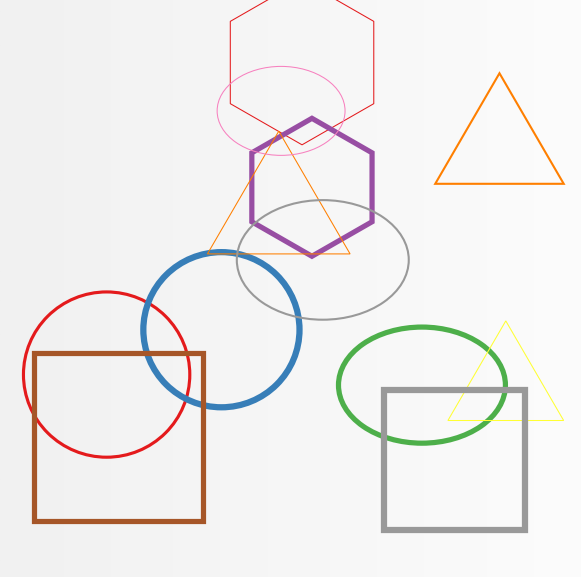[{"shape": "circle", "thickness": 1.5, "radius": 0.72, "center": [0.183, 0.351]}, {"shape": "hexagon", "thickness": 0.5, "radius": 0.71, "center": [0.52, 0.891]}, {"shape": "circle", "thickness": 3, "radius": 0.67, "center": [0.381, 0.428]}, {"shape": "oval", "thickness": 2.5, "radius": 0.72, "center": [0.726, 0.332]}, {"shape": "hexagon", "thickness": 2.5, "radius": 0.6, "center": [0.537, 0.675]}, {"shape": "triangle", "thickness": 1, "radius": 0.64, "center": [0.859, 0.745]}, {"shape": "triangle", "thickness": 0.5, "radius": 0.71, "center": [0.48, 0.63]}, {"shape": "triangle", "thickness": 0.5, "radius": 0.57, "center": [0.87, 0.328]}, {"shape": "square", "thickness": 2.5, "radius": 0.73, "center": [0.204, 0.243]}, {"shape": "oval", "thickness": 0.5, "radius": 0.55, "center": [0.484, 0.807]}, {"shape": "oval", "thickness": 1, "radius": 0.74, "center": [0.555, 0.549]}, {"shape": "square", "thickness": 3, "radius": 0.61, "center": [0.782, 0.203]}]